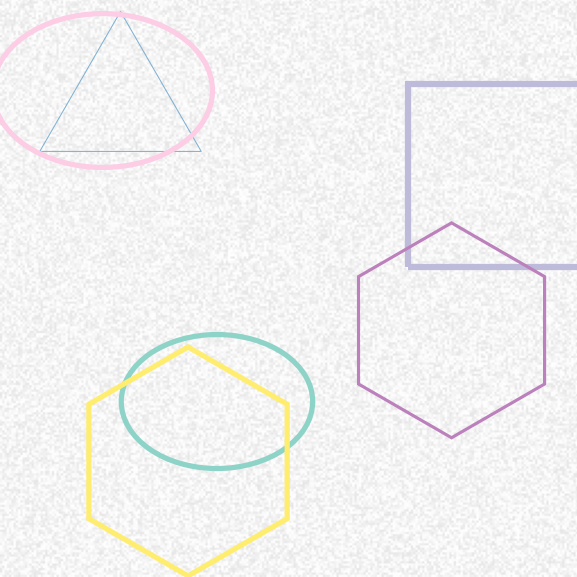[{"shape": "oval", "thickness": 2.5, "radius": 0.83, "center": [0.376, 0.304]}, {"shape": "square", "thickness": 3, "radius": 0.79, "center": [0.865, 0.695]}, {"shape": "triangle", "thickness": 0.5, "radius": 0.81, "center": [0.209, 0.818]}, {"shape": "oval", "thickness": 2.5, "radius": 0.95, "center": [0.178, 0.842]}, {"shape": "hexagon", "thickness": 1.5, "radius": 0.93, "center": [0.782, 0.427]}, {"shape": "hexagon", "thickness": 2.5, "radius": 0.99, "center": [0.326, 0.2]}]